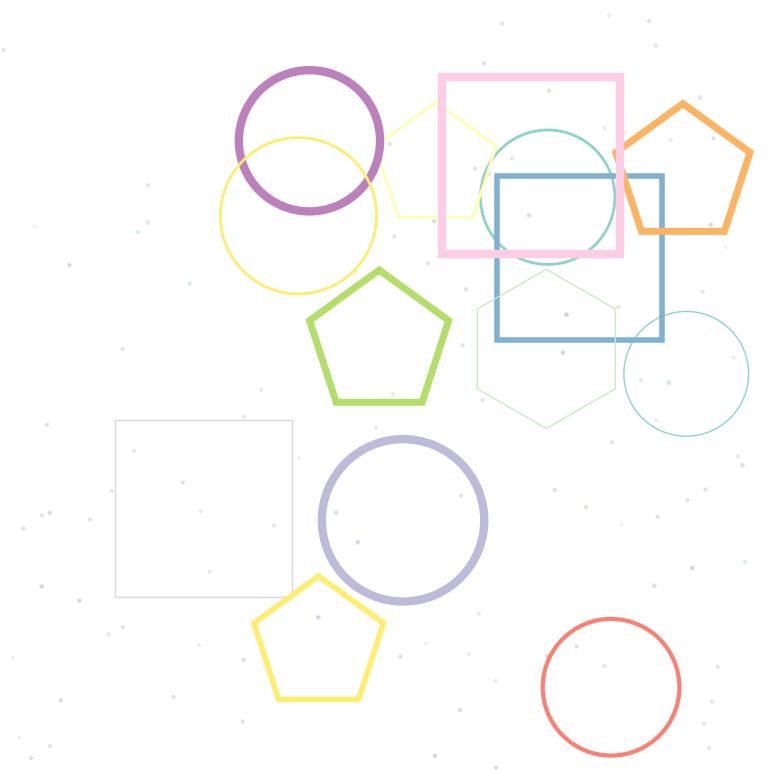[{"shape": "circle", "thickness": 1, "radius": 0.44, "center": [0.711, 0.744]}, {"shape": "circle", "thickness": 0.5, "radius": 0.41, "center": [0.891, 0.515]}, {"shape": "pentagon", "thickness": 1, "radius": 0.41, "center": [0.566, 0.785]}, {"shape": "circle", "thickness": 3, "radius": 0.53, "center": [0.523, 0.324]}, {"shape": "circle", "thickness": 1.5, "radius": 0.44, "center": [0.794, 0.107]}, {"shape": "square", "thickness": 2, "radius": 0.53, "center": [0.753, 0.665]}, {"shape": "pentagon", "thickness": 2.5, "radius": 0.46, "center": [0.887, 0.774]}, {"shape": "pentagon", "thickness": 2.5, "radius": 0.47, "center": [0.492, 0.554]}, {"shape": "square", "thickness": 3, "radius": 0.58, "center": [0.69, 0.785]}, {"shape": "square", "thickness": 0.5, "radius": 0.58, "center": [0.265, 0.34]}, {"shape": "circle", "thickness": 3, "radius": 0.46, "center": [0.402, 0.817]}, {"shape": "hexagon", "thickness": 0.5, "radius": 0.52, "center": [0.709, 0.547]}, {"shape": "circle", "thickness": 1, "radius": 0.51, "center": [0.388, 0.72]}, {"shape": "pentagon", "thickness": 2, "radius": 0.44, "center": [0.414, 0.163]}]